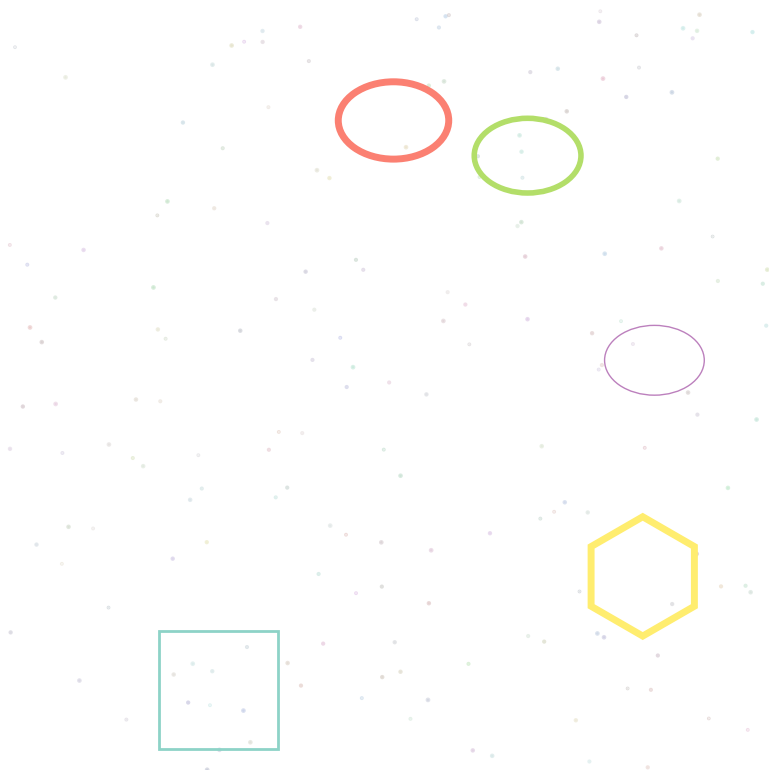[{"shape": "square", "thickness": 1, "radius": 0.38, "center": [0.284, 0.104]}, {"shape": "oval", "thickness": 2.5, "radius": 0.36, "center": [0.511, 0.844]}, {"shape": "oval", "thickness": 2, "radius": 0.35, "center": [0.685, 0.798]}, {"shape": "oval", "thickness": 0.5, "radius": 0.32, "center": [0.85, 0.532]}, {"shape": "hexagon", "thickness": 2.5, "radius": 0.39, "center": [0.835, 0.251]}]